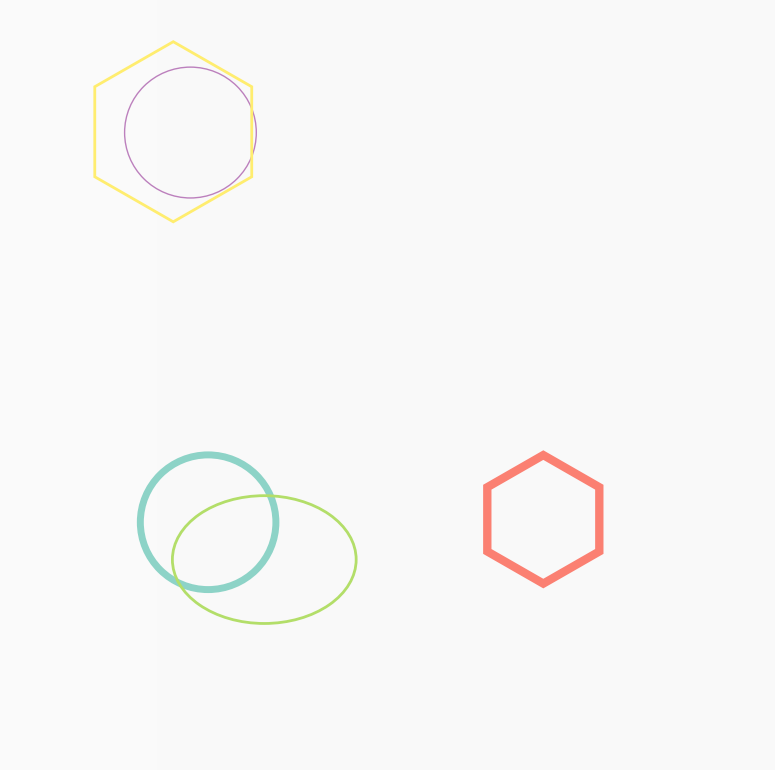[{"shape": "circle", "thickness": 2.5, "radius": 0.44, "center": [0.269, 0.322]}, {"shape": "hexagon", "thickness": 3, "radius": 0.42, "center": [0.701, 0.326]}, {"shape": "oval", "thickness": 1, "radius": 0.59, "center": [0.341, 0.273]}, {"shape": "circle", "thickness": 0.5, "radius": 0.42, "center": [0.246, 0.828]}, {"shape": "hexagon", "thickness": 1, "radius": 0.58, "center": [0.224, 0.829]}]